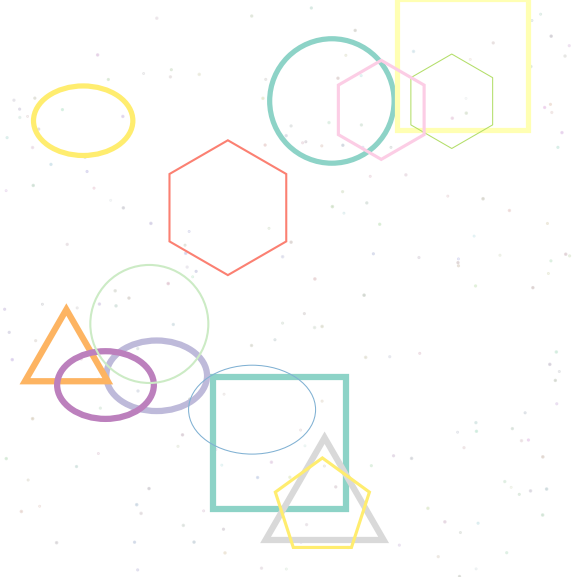[{"shape": "circle", "thickness": 2.5, "radius": 0.54, "center": [0.575, 0.824]}, {"shape": "square", "thickness": 3, "radius": 0.58, "center": [0.484, 0.232]}, {"shape": "square", "thickness": 2.5, "radius": 0.57, "center": [0.801, 0.887]}, {"shape": "oval", "thickness": 3, "radius": 0.44, "center": [0.271, 0.348]}, {"shape": "hexagon", "thickness": 1, "radius": 0.58, "center": [0.395, 0.639]}, {"shape": "oval", "thickness": 0.5, "radius": 0.55, "center": [0.437, 0.29]}, {"shape": "triangle", "thickness": 3, "radius": 0.41, "center": [0.115, 0.38]}, {"shape": "hexagon", "thickness": 0.5, "radius": 0.41, "center": [0.782, 0.824]}, {"shape": "hexagon", "thickness": 1.5, "radius": 0.43, "center": [0.66, 0.809]}, {"shape": "triangle", "thickness": 3, "radius": 0.59, "center": [0.562, 0.123]}, {"shape": "oval", "thickness": 3, "radius": 0.42, "center": [0.183, 0.332]}, {"shape": "circle", "thickness": 1, "radius": 0.51, "center": [0.259, 0.438]}, {"shape": "pentagon", "thickness": 1.5, "radius": 0.43, "center": [0.558, 0.12]}, {"shape": "oval", "thickness": 2.5, "radius": 0.43, "center": [0.144, 0.79]}]